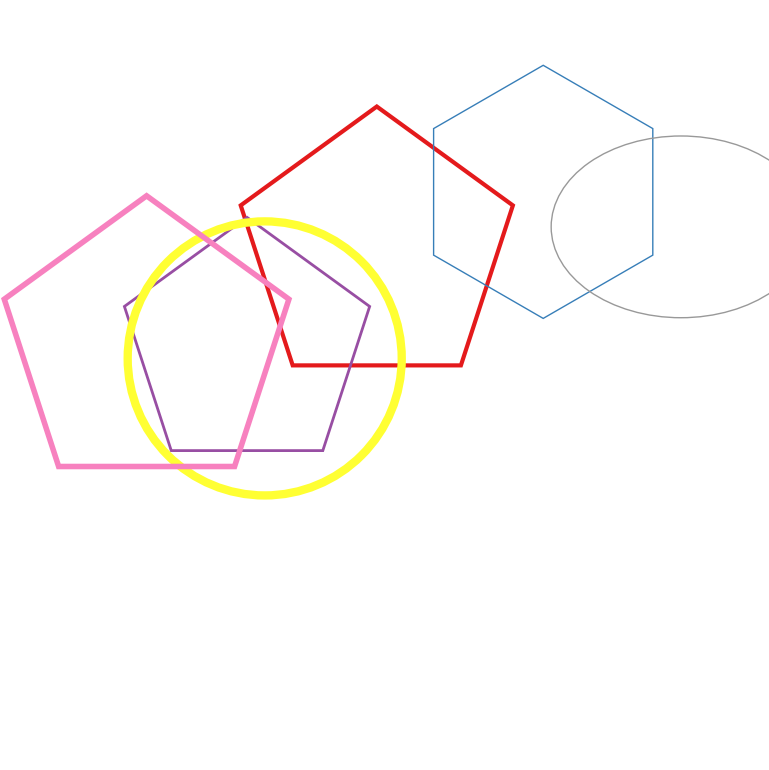[{"shape": "pentagon", "thickness": 1.5, "radius": 0.93, "center": [0.489, 0.676]}, {"shape": "hexagon", "thickness": 0.5, "radius": 0.82, "center": [0.705, 0.751]}, {"shape": "pentagon", "thickness": 1, "radius": 0.84, "center": [0.321, 0.55]}, {"shape": "circle", "thickness": 3, "radius": 0.89, "center": [0.344, 0.535]}, {"shape": "pentagon", "thickness": 2, "radius": 0.97, "center": [0.19, 0.551]}, {"shape": "oval", "thickness": 0.5, "radius": 0.84, "center": [0.884, 0.705]}]